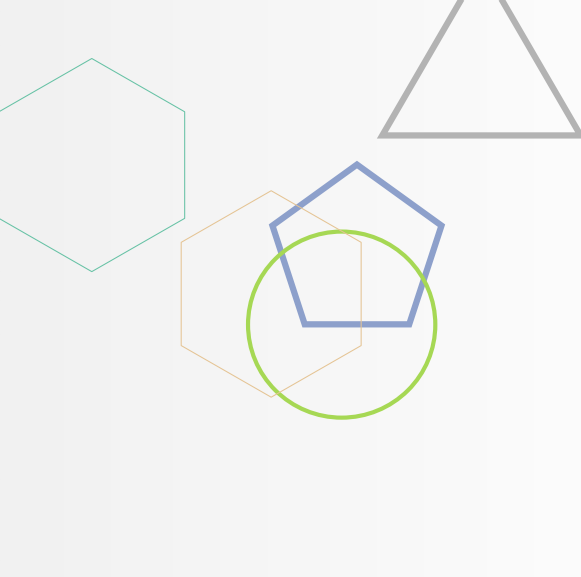[{"shape": "hexagon", "thickness": 0.5, "radius": 0.92, "center": [0.158, 0.713]}, {"shape": "pentagon", "thickness": 3, "radius": 0.76, "center": [0.614, 0.561]}, {"shape": "circle", "thickness": 2, "radius": 0.81, "center": [0.588, 0.437]}, {"shape": "hexagon", "thickness": 0.5, "radius": 0.89, "center": [0.467, 0.49]}, {"shape": "triangle", "thickness": 3, "radius": 0.98, "center": [0.828, 0.863]}]